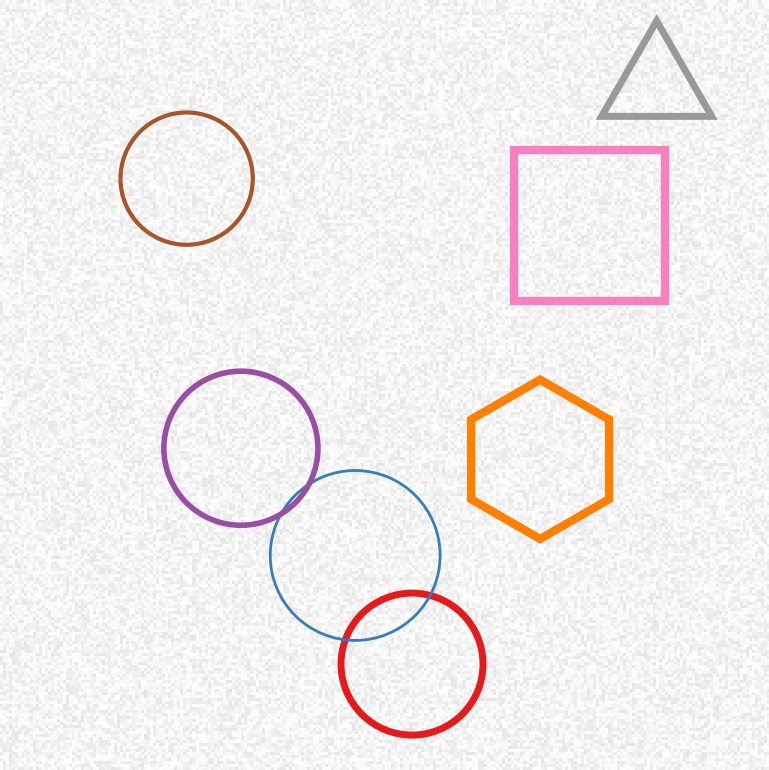[{"shape": "circle", "thickness": 2.5, "radius": 0.46, "center": [0.535, 0.138]}, {"shape": "circle", "thickness": 1, "radius": 0.55, "center": [0.461, 0.279]}, {"shape": "circle", "thickness": 2, "radius": 0.5, "center": [0.313, 0.418]}, {"shape": "hexagon", "thickness": 3, "radius": 0.52, "center": [0.701, 0.403]}, {"shape": "circle", "thickness": 1.5, "radius": 0.43, "center": [0.242, 0.768]}, {"shape": "square", "thickness": 3, "radius": 0.49, "center": [0.766, 0.707]}, {"shape": "triangle", "thickness": 2.5, "radius": 0.41, "center": [0.853, 0.89]}]